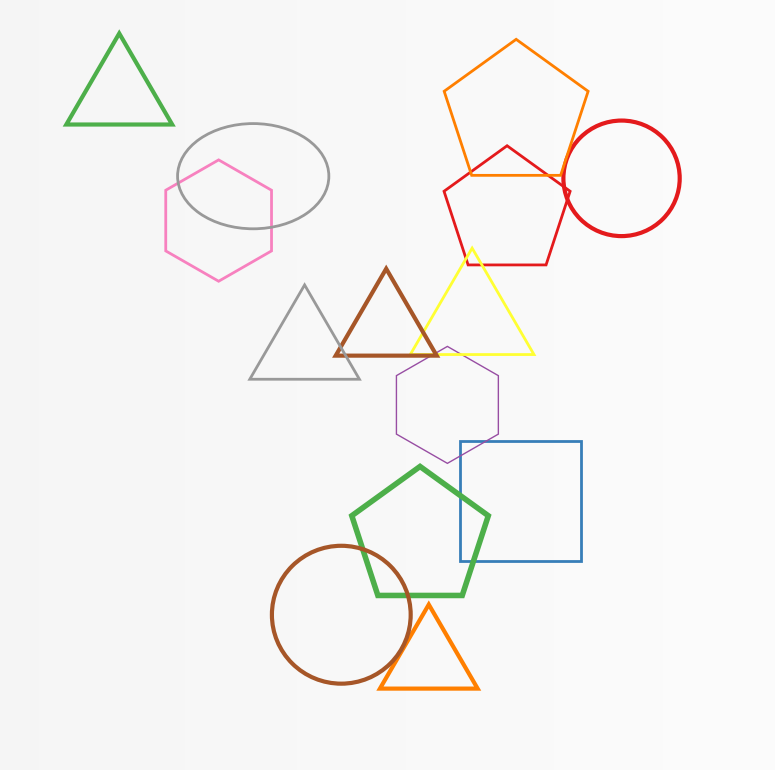[{"shape": "circle", "thickness": 1.5, "radius": 0.38, "center": [0.802, 0.768]}, {"shape": "pentagon", "thickness": 1, "radius": 0.43, "center": [0.654, 0.725]}, {"shape": "square", "thickness": 1, "radius": 0.39, "center": [0.672, 0.349]}, {"shape": "triangle", "thickness": 1.5, "radius": 0.39, "center": [0.154, 0.878]}, {"shape": "pentagon", "thickness": 2, "radius": 0.46, "center": [0.542, 0.302]}, {"shape": "hexagon", "thickness": 0.5, "radius": 0.38, "center": [0.577, 0.474]}, {"shape": "pentagon", "thickness": 1, "radius": 0.49, "center": [0.666, 0.851]}, {"shape": "triangle", "thickness": 1.5, "radius": 0.36, "center": [0.553, 0.142]}, {"shape": "triangle", "thickness": 1, "radius": 0.46, "center": [0.609, 0.586]}, {"shape": "circle", "thickness": 1.5, "radius": 0.45, "center": [0.44, 0.202]}, {"shape": "triangle", "thickness": 1.5, "radius": 0.38, "center": [0.498, 0.576]}, {"shape": "hexagon", "thickness": 1, "radius": 0.39, "center": [0.282, 0.714]}, {"shape": "triangle", "thickness": 1, "radius": 0.41, "center": [0.393, 0.548]}, {"shape": "oval", "thickness": 1, "radius": 0.49, "center": [0.327, 0.771]}]